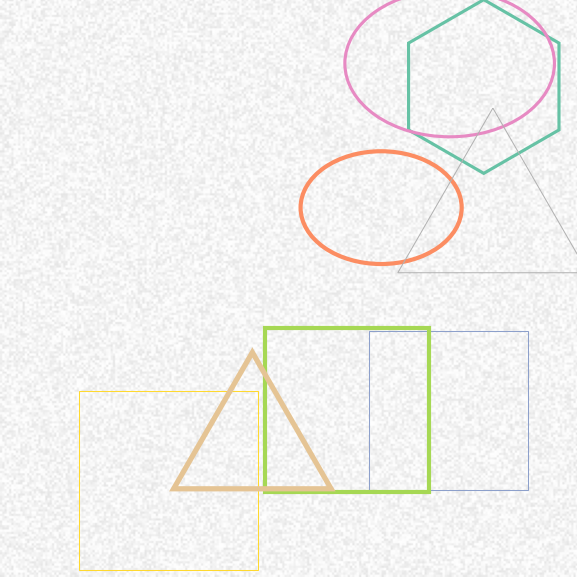[{"shape": "hexagon", "thickness": 1.5, "radius": 0.75, "center": [0.838, 0.849]}, {"shape": "oval", "thickness": 2, "radius": 0.7, "center": [0.66, 0.64]}, {"shape": "square", "thickness": 0.5, "radius": 0.69, "center": [0.776, 0.289]}, {"shape": "oval", "thickness": 1.5, "radius": 0.91, "center": [0.779, 0.889]}, {"shape": "square", "thickness": 2, "radius": 0.71, "center": [0.601, 0.289]}, {"shape": "square", "thickness": 0.5, "radius": 0.78, "center": [0.292, 0.167]}, {"shape": "triangle", "thickness": 2.5, "radius": 0.79, "center": [0.437, 0.231]}, {"shape": "triangle", "thickness": 0.5, "radius": 0.95, "center": [0.853, 0.622]}]